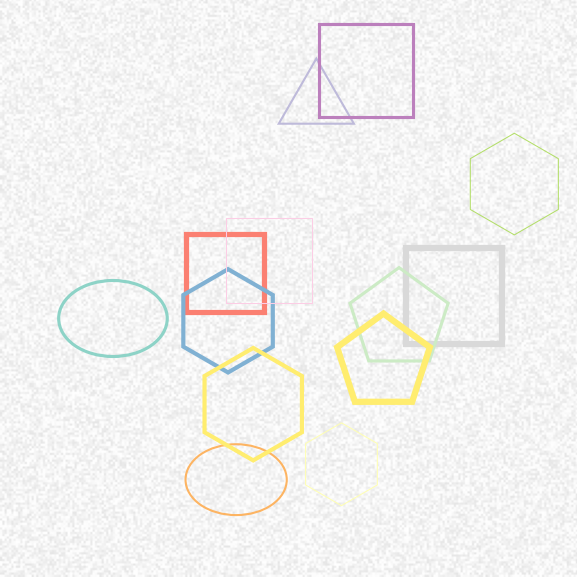[{"shape": "oval", "thickness": 1.5, "radius": 0.47, "center": [0.196, 0.448]}, {"shape": "hexagon", "thickness": 0.5, "radius": 0.36, "center": [0.591, 0.195]}, {"shape": "triangle", "thickness": 1, "radius": 0.38, "center": [0.548, 0.823]}, {"shape": "square", "thickness": 2.5, "radius": 0.34, "center": [0.39, 0.527]}, {"shape": "hexagon", "thickness": 2, "radius": 0.45, "center": [0.395, 0.444]}, {"shape": "oval", "thickness": 1, "radius": 0.44, "center": [0.409, 0.169]}, {"shape": "hexagon", "thickness": 0.5, "radius": 0.44, "center": [0.891, 0.68]}, {"shape": "square", "thickness": 0.5, "radius": 0.37, "center": [0.466, 0.549]}, {"shape": "square", "thickness": 3, "radius": 0.41, "center": [0.786, 0.487]}, {"shape": "square", "thickness": 1.5, "radius": 0.4, "center": [0.634, 0.877]}, {"shape": "pentagon", "thickness": 1.5, "radius": 0.45, "center": [0.691, 0.446]}, {"shape": "hexagon", "thickness": 2, "radius": 0.49, "center": [0.439, 0.299]}, {"shape": "pentagon", "thickness": 3, "radius": 0.42, "center": [0.664, 0.372]}]